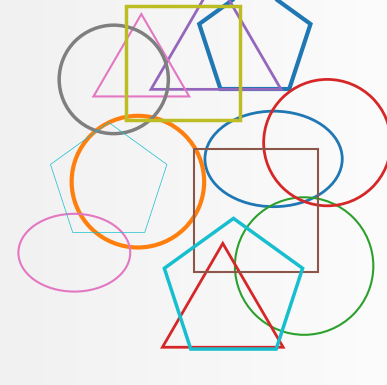[{"shape": "oval", "thickness": 2, "radius": 0.89, "center": [0.706, 0.587]}, {"shape": "pentagon", "thickness": 3, "radius": 0.75, "center": [0.658, 0.891]}, {"shape": "circle", "thickness": 3, "radius": 0.85, "center": [0.356, 0.528]}, {"shape": "circle", "thickness": 1.5, "radius": 0.89, "center": [0.785, 0.309]}, {"shape": "circle", "thickness": 2, "radius": 0.82, "center": [0.845, 0.63]}, {"shape": "triangle", "thickness": 2, "radius": 0.9, "center": [0.575, 0.188]}, {"shape": "triangle", "thickness": 2, "radius": 0.97, "center": [0.557, 0.865]}, {"shape": "square", "thickness": 1.5, "radius": 0.8, "center": [0.661, 0.453]}, {"shape": "triangle", "thickness": 1.5, "radius": 0.71, "center": [0.365, 0.821]}, {"shape": "oval", "thickness": 1.5, "radius": 0.72, "center": [0.192, 0.344]}, {"shape": "circle", "thickness": 2.5, "radius": 0.7, "center": [0.294, 0.794]}, {"shape": "square", "thickness": 2.5, "radius": 0.74, "center": [0.473, 0.837]}, {"shape": "pentagon", "thickness": 2.5, "radius": 0.94, "center": [0.603, 0.245]}, {"shape": "pentagon", "thickness": 0.5, "radius": 0.79, "center": [0.281, 0.524]}]